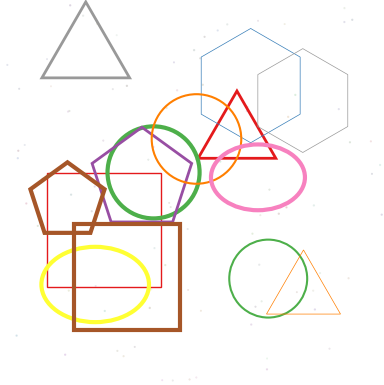[{"shape": "square", "thickness": 1, "radius": 0.74, "center": [0.271, 0.403]}, {"shape": "triangle", "thickness": 2, "radius": 0.58, "center": [0.615, 0.647]}, {"shape": "hexagon", "thickness": 0.5, "radius": 0.74, "center": [0.651, 0.778]}, {"shape": "circle", "thickness": 1.5, "radius": 0.51, "center": [0.697, 0.276]}, {"shape": "circle", "thickness": 3, "radius": 0.6, "center": [0.399, 0.552]}, {"shape": "pentagon", "thickness": 2, "radius": 0.68, "center": [0.369, 0.533]}, {"shape": "triangle", "thickness": 0.5, "radius": 0.56, "center": [0.788, 0.24]}, {"shape": "circle", "thickness": 1.5, "radius": 0.58, "center": [0.51, 0.639]}, {"shape": "oval", "thickness": 3, "radius": 0.7, "center": [0.247, 0.261]}, {"shape": "square", "thickness": 3, "radius": 0.69, "center": [0.33, 0.28]}, {"shape": "pentagon", "thickness": 3, "radius": 0.51, "center": [0.175, 0.477]}, {"shape": "oval", "thickness": 3, "radius": 0.61, "center": [0.67, 0.539]}, {"shape": "triangle", "thickness": 2, "radius": 0.66, "center": [0.223, 0.864]}, {"shape": "hexagon", "thickness": 0.5, "radius": 0.67, "center": [0.787, 0.739]}]